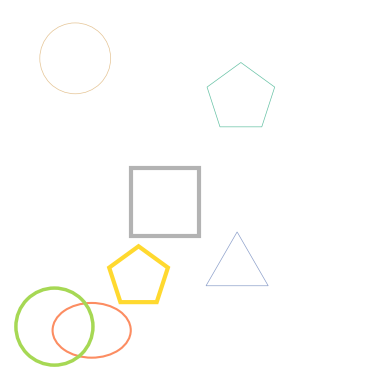[{"shape": "pentagon", "thickness": 0.5, "radius": 0.46, "center": [0.626, 0.745]}, {"shape": "oval", "thickness": 1.5, "radius": 0.51, "center": [0.238, 0.142]}, {"shape": "triangle", "thickness": 0.5, "radius": 0.47, "center": [0.616, 0.304]}, {"shape": "circle", "thickness": 2.5, "radius": 0.5, "center": [0.141, 0.152]}, {"shape": "pentagon", "thickness": 3, "radius": 0.4, "center": [0.36, 0.28]}, {"shape": "circle", "thickness": 0.5, "radius": 0.46, "center": [0.195, 0.848]}, {"shape": "square", "thickness": 3, "radius": 0.44, "center": [0.429, 0.475]}]